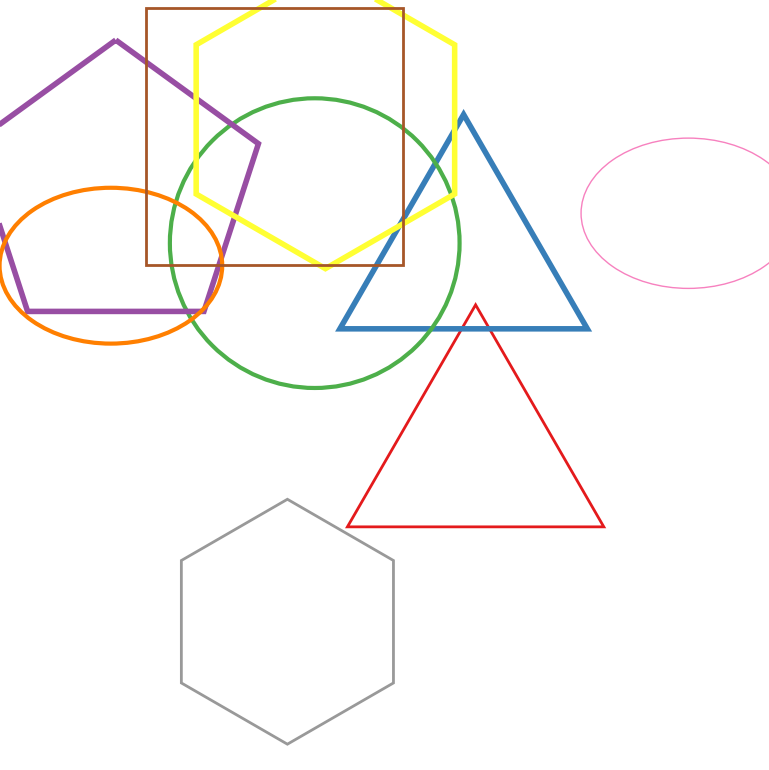[{"shape": "triangle", "thickness": 1, "radius": 0.96, "center": [0.618, 0.412]}, {"shape": "triangle", "thickness": 2, "radius": 0.93, "center": [0.602, 0.666]}, {"shape": "circle", "thickness": 1.5, "radius": 0.94, "center": [0.409, 0.684]}, {"shape": "pentagon", "thickness": 2, "radius": 0.97, "center": [0.15, 0.753]}, {"shape": "oval", "thickness": 1.5, "radius": 0.72, "center": [0.144, 0.655]}, {"shape": "hexagon", "thickness": 2, "radius": 0.97, "center": [0.423, 0.845]}, {"shape": "square", "thickness": 1, "radius": 0.83, "center": [0.357, 0.822]}, {"shape": "oval", "thickness": 0.5, "radius": 0.7, "center": [0.894, 0.723]}, {"shape": "hexagon", "thickness": 1, "radius": 0.8, "center": [0.373, 0.193]}]